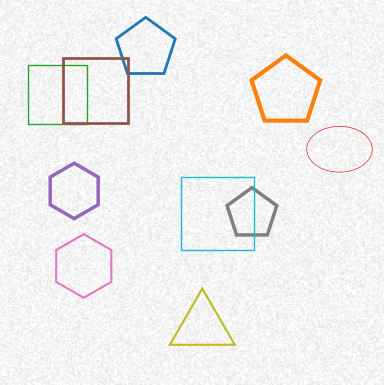[{"shape": "pentagon", "thickness": 2, "radius": 0.4, "center": [0.378, 0.874]}, {"shape": "pentagon", "thickness": 3, "radius": 0.47, "center": [0.742, 0.762]}, {"shape": "square", "thickness": 1, "radius": 0.38, "center": [0.15, 0.754]}, {"shape": "oval", "thickness": 0.5, "radius": 0.43, "center": [0.882, 0.612]}, {"shape": "hexagon", "thickness": 2.5, "radius": 0.36, "center": [0.193, 0.504]}, {"shape": "square", "thickness": 2, "radius": 0.43, "center": [0.248, 0.766]}, {"shape": "hexagon", "thickness": 1.5, "radius": 0.41, "center": [0.218, 0.309]}, {"shape": "pentagon", "thickness": 2.5, "radius": 0.34, "center": [0.654, 0.445]}, {"shape": "triangle", "thickness": 1.5, "radius": 0.49, "center": [0.525, 0.153]}, {"shape": "square", "thickness": 1, "radius": 0.48, "center": [0.565, 0.445]}]